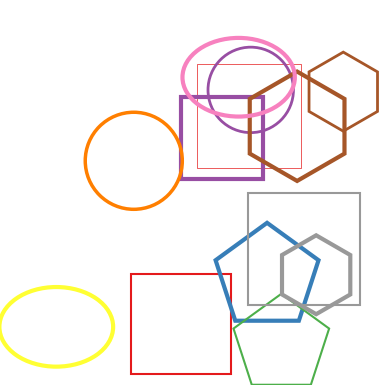[{"shape": "square", "thickness": 0.5, "radius": 0.67, "center": [0.647, 0.699]}, {"shape": "square", "thickness": 1.5, "radius": 0.65, "center": [0.47, 0.159]}, {"shape": "pentagon", "thickness": 3, "radius": 0.7, "center": [0.694, 0.281]}, {"shape": "pentagon", "thickness": 1.5, "radius": 0.65, "center": [0.731, 0.106]}, {"shape": "square", "thickness": 3, "radius": 0.54, "center": [0.576, 0.641]}, {"shape": "circle", "thickness": 2, "radius": 0.55, "center": [0.651, 0.767]}, {"shape": "circle", "thickness": 2.5, "radius": 0.63, "center": [0.347, 0.582]}, {"shape": "oval", "thickness": 3, "radius": 0.74, "center": [0.146, 0.151]}, {"shape": "hexagon", "thickness": 2, "radius": 0.51, "center": [0.892, 0.762]}, {"shape": "hexagon", "thickness": 3, "radius": 0.71, "center": [0.772, 0.672]}, {"shape": "oval", "thickness": 3, "radius": 0.73, "center": [0.62, 0.799]}, {"shape": "hexagon", "thickness": 3, "radius": 0.51, "center": [0.821, 0.286]}, {"shape": "square", "thickness": 1.5, "radius": 0.73, "center": [0.789, 0.352]}]